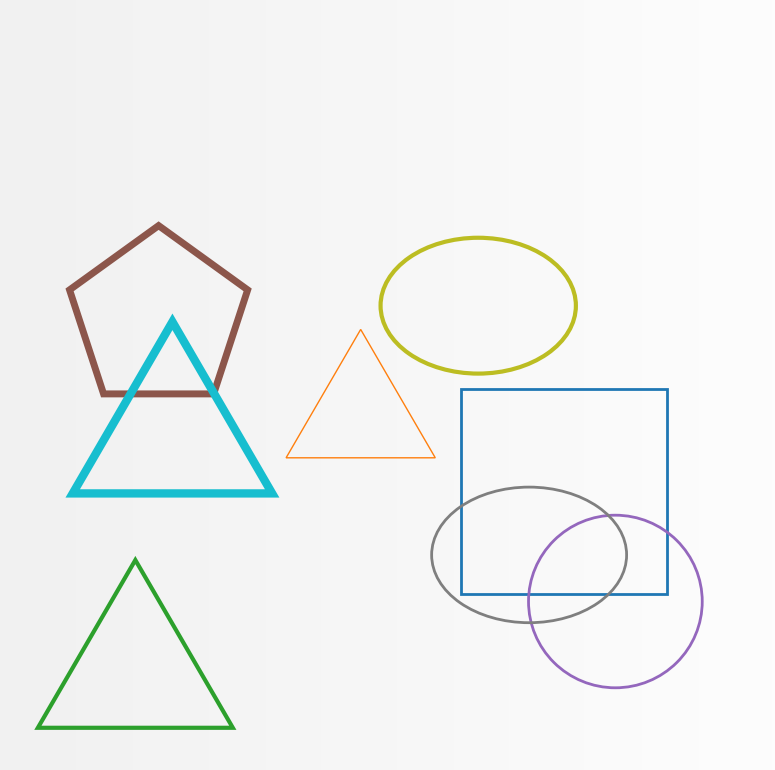[{"shape": "square", "thickness": 1, "radius": 0.67, "center": [0.728, 0.361]}, {"shape": "triangle", "thickness": 0.5, "radius": 0.56, "center": [0.465, 0.461]}, {"shape": "triangle", "thickness": 1.5, "radius": 0.73, "center": [0.175, 0.127]}, {"shape": "circle", "thickness": 1, "radius": 0.56, "center": [0.794, 0.219]}, {"shape": "pentagon", "thickness": 2.5, "radius": 0.6, "center": [0.205, 0.586]}, {"shape": "oval", "thickness": 1, "radius": 0.63, "center": [0.683, 0.279]}, {"shape": "oval", "thickness": 1.5, "radius": 0.63, "center": [0.617, 0.603]}, {"shape": "triangle", "thickness": 3, "radius": 0.74, "center": [0.223, 0.433]}]